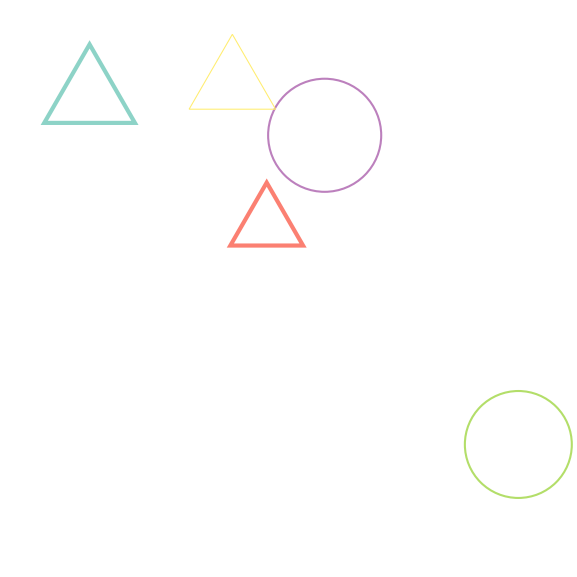[{"shape": "triangle", "thickness": 2, "radius": 0.45, "center": [0.155, 0.832]}, {"shape": "triangle", "thickness": 2, "radius": 0.36, "center": [0.462, 0.61]}, {"shape": "circle", "thickness": 1, "radius": 0.46, "center": [0.898, 0.229]}, {"shape": "circle", "thickness": 1, "radius": 0.49, "center": [0.562, 0.765]}, {"shape": "triangle", "thickness": 0.5, "radius": 0.43, "center": [0.402, 0.853]}]